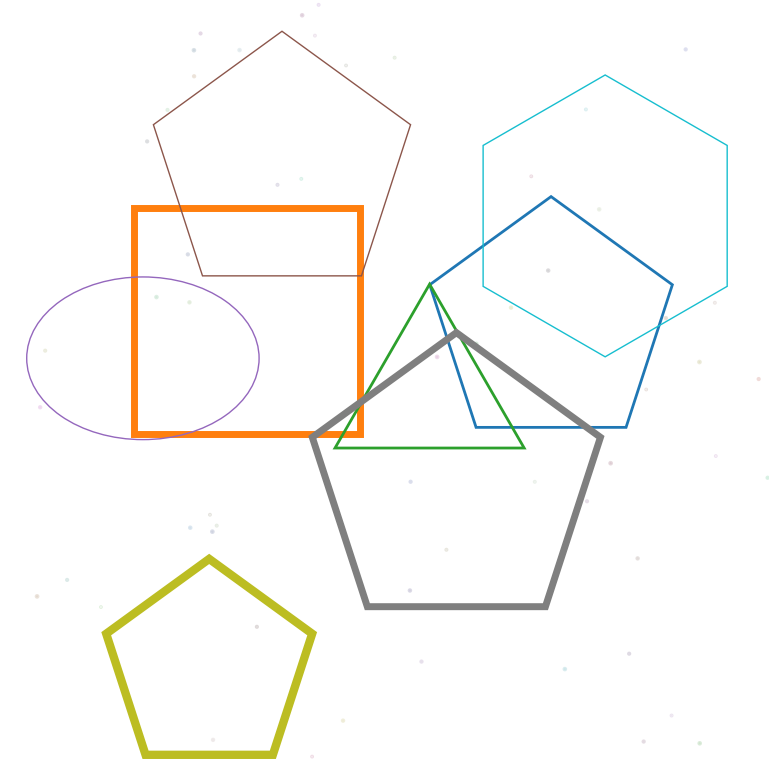[{"shape": "pentagon", "thickness": 1, "radius": 0.83, "center": [0.716, 0.579]}, {"shape": "square", "thickness": 2.5, "radius": 0.73, "center": [0.321, 0.583]}, {"shape": "triangle", "thickness": 1, "radius": 0.71, "center": [0.558, 0.489]}, {"shape": "oval", "thickness": 0.5, "radius": 0.75, "center": [0.186, 0.535]}, {"shape": "pentagon", "thickness": 0.5, "radius": 0.88, "center": [0.366, 0.784]}, {"shape": "pentagon", "thickness": 2.5, "radius": 0.98, "center": [0.593, 0.371]}, {"shape": "pentagon", "thickness": 3, "radius": 0.7, "center": [0.272, 0.134]}, {"shape": "hexagon", "thickness": 0.5, "radius": 0.91, "center": [0.786, 0.72]}]